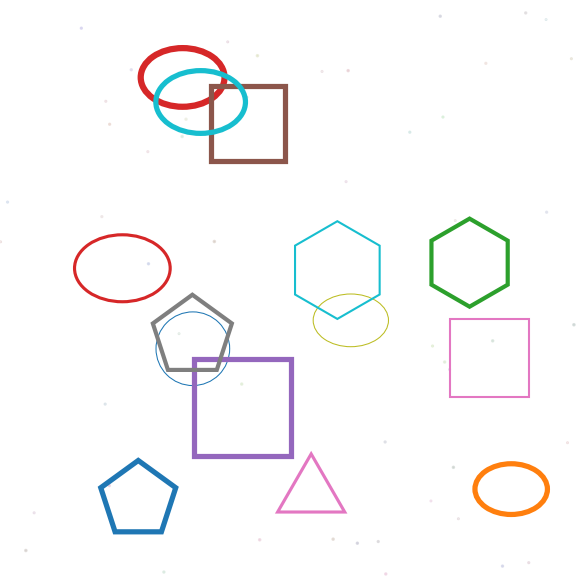[{"shape": "circle", "thickness": 0.5, "radius": 0.32, "center": [0.334, 0.395]}, {"shape": "pentagon", "thickness": 2.5, "radius": 0.34, "center": [0.239, 0.133]}, {"shape": "oval", "thickness": 2.5, "radius": 0.31, "center": [0.885, 0.152]}, {"shape": "hexagon", "thickness": 2, "radius": 0.38, "center": [0.813, 0.544]}, {"shape": "oval", "thickness": 1.5, "radius": 0.41, "center": [0.212, 0.535]}, {"shape": "oval", "thickness": 3, "radius": 0.36, "center": [0.316, 0.865]}, {"shape": "square", "thickness": 2.5, "radius": 0.42, "center": [0.419, 0.293]}, {"shape": "square", "thickness": 2.5, "radius": 0.32, "center": [0.43, 0.785]}, {"shape": "triangle", "thickness": 1.5, "radius": 0.34, "center": [0.539, 0.146]}, {"shape": "square", "thickness": 1, "radius": 0.34, "center": [0.848, 0.379]}, {"shape": "pentagon", "thickness": 2, "radius": 0.36, "center": [0.333, 0.417]}, {"shape": "oval", "thickness": 0.5, "radius": 0.33, "center": [0.607, 0.444]}, {"shape": "oval", "thickness": 2.5, "radius": 0.39, "center": [0.347, 0.823]}, {"shape": "hexagon", "thickness": 1, "radius": 0.42, "center": [0.584, 0.531]}]